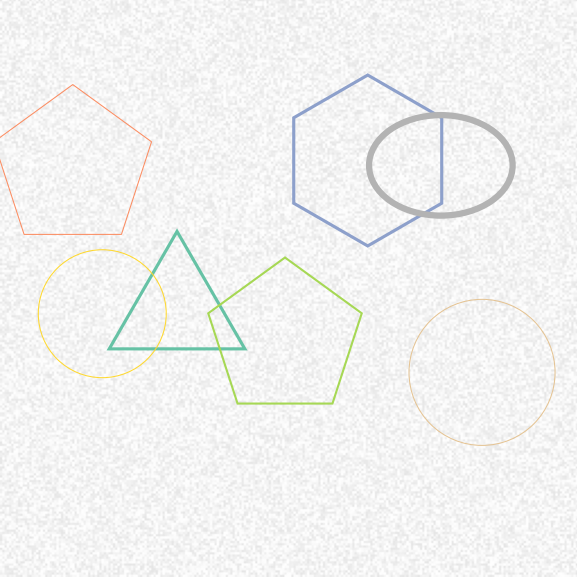[{"shape": "triangle", "thickness": 1.5, "radius": 0.68, "center": [0.307, 0.463]}, {"shape": "pentagon", "thickness": 0.5, "radius": 0.72, "center": [0.126, 0.709]}, {"shape": "hexagon", "thickness": 1.5, "radius": 0.74, "center": [0.637, 0.721]}, {"shape": "pentagon", "thickness": 1, "radius": 0.7, "center": [0.494, 0.413]}, {"shape": "circle", "thickness": 0.5, "radius": 0.55, "center": [0.177, 0.456]}, {"shape": "circle", "thickness": 0.5, "radius": 0.63, "center": [0.835, 0.354]}, {"shape": "oval", "thickness": 3, "radius": 0.62, "center": [0.763, 0.713]}]